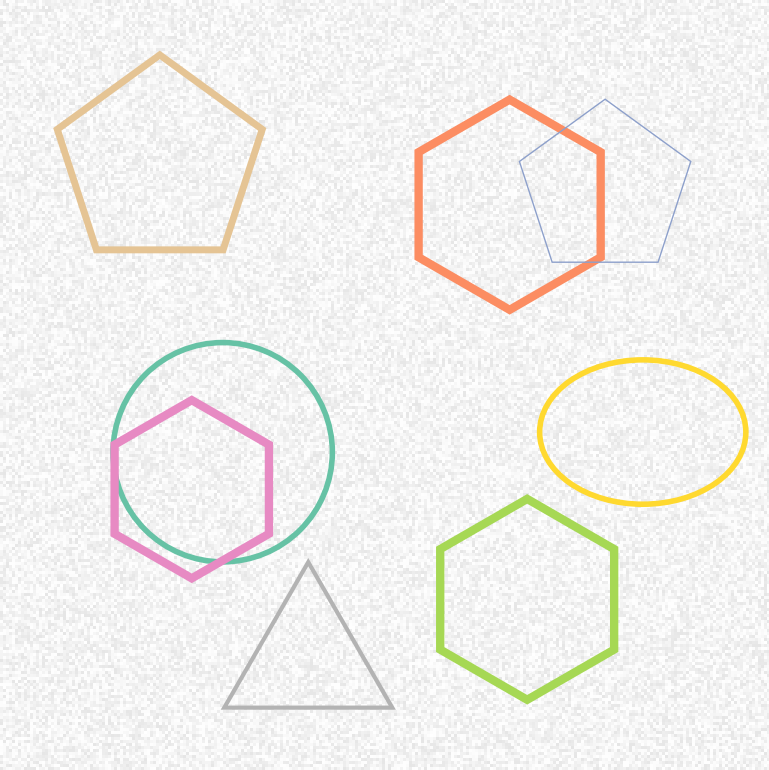[{"shape": "circle", "thickness": 2, "radius": 0.71, "center": [0.289, 0.413]}, {"shape": "hexagon", "thickness": 3, "radius": 0.68, "center": [0.662, 0.734]}, {"shape": "pentagon", "thickness": 0.5, "radius": 0.59, "center": [0.786, 0.754]}, {"shape": "hexagon", "thickness": 3, "radius": 0.58, "center": [0.249, 0.365]}, {"shape": "hexagon", "thickness": 3, "radius": 0.65, "center": [0.685, 0.222]}, {"shape": "oval", "thickness": 2, "radius": 0.67, "center": [0.835, 0.439]}, {"shape": "pentagon", "thickness": 2.5, "radius": 0.7, "center": [0.207, 0.789]}, {"shape": "triangle", "thickness": 1.5, "radius": 0.63, "center": [0.4, 0.144]}]